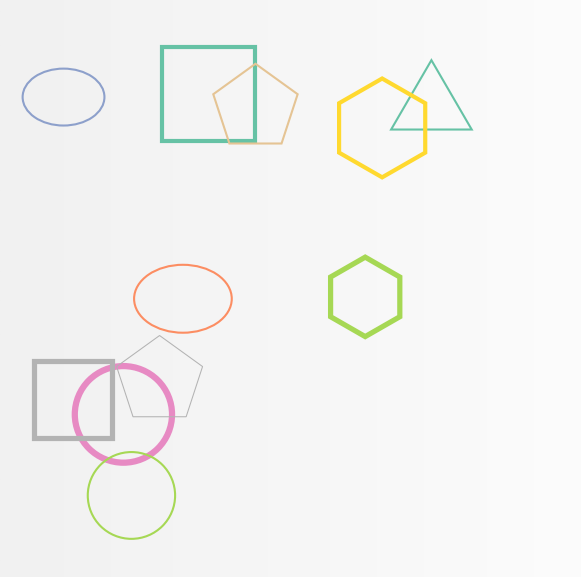[{"shape": "triangle", "thickness": 1, "radius": 0.4, "center": [0.742, 0.815]}, {"shape": "square", "thickness": 2, "radius": 0.4, "center": [0.359, 0.836]}, {"shape": "oval", "thickness": 1, "radius": 0.42, "center": [0.315, 0.482]}, {"shape": "oval", "thickness": 1, "radius": 0.35, "center": [0.109, 0.831]}, {"shape": "circle", "thickness": 3, "radius": 0.42, "center": [0.212, 0.282]}, {"shape": "hexagon", "thickness": 2.5, "radius": 0.34, "center": [0.628, 0.485]}, {"shape": "circle", "thickness": 1, "radius": 0.38, "center": [0.226, 0.141]}, {"shape": "hexagon", "thickness": 2, "radius": 0.43, "center": [0.657, 0.778]}, {"shape": "pentagon", "thickness": 1, "radius": 0.38, "center": [0.44, 0.812]}, {"shape": "square", "thickness": 2.5, "radius": 0.33, "center": [0.126, 0.308]}, {"shape": "pentagon", "thickness": 0.5, "radius": 0.39, "center": [0.275, 0.34]}]